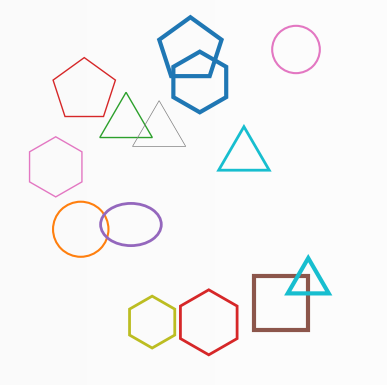[{"shape": "pentagon", "thickness": 3, "radius": 0.42, "center": [0.491, 0.871]}, {"shape": "hexagon", "thickness": 3, "radius": 0.39, "center": [0.516, 0.787]}, {"shape": "circle", "thickness": 1.5, "radius": 0.36, "center": [0.208, 0.405]}, {"shape": "triangle", "thickness": 1, "radius": 0.39, "center": [0.325, 0.682]}, {"shape": "pentagon", "thickness": 1, "radius": 0.42, "center": [0.217, 0.766]}, {"shape": "hexagon", "thickness": 2, "radius": 0.42, "center": [0.539, 0.163]}, {"shape": "oval", "thickness": 2, "radius": 0.39, "center": [0.338, 0.417]}, {"shape": "square", "thickness": 3, "radius": 0.35, "center": [0.725, 0.213]}, {"shape": "hexagon", "thickness": 1, "radius": 0.39, "center": [0.144, 0.567]}, {"shape": "circle", "thickness": 1.5, "radius": 0.31, "center": [0.764, 0.871]}, {"shape": "triangle", "thickness": 0.5, "radius": 0.4, "center": [0.411, 0.659]}, {"shape": "hexagon", "thickness": 2, "radius": 0.34, "center": [0.393, 0.163]}, {"shape": "triangle", "thickness": 2, "radius": 0.38, "center": [0.63, 0.596]}, {"shape": "triangle", "thickness": 3, "radius": 0.31, "center": [0.795, 0.268]}]